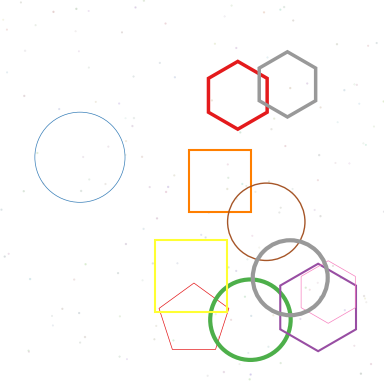[{"shape": "pentagon", "thickness": 0.5, "radius": 0.48, "center": [0.504, 0.169]}, {"shape": "hexagon", "thickness": 2.5, "radius": 0.44, "center": [0.618, 0.752]}, {"shape": "circle", "thickness": 0.5, "radius": 0.59, "center": [0.208, 0.592]}, {"shape": "circle", "thickness": 3, "radius": 0.52, "center": [0.65, 0.17]}, {"shape": "hexagon", "thickness": 1.5, "radius": 0.57, "center": [0.826, 0.201]}, {"shape": "square", "thickness": 1.5, "radius": 0.4, "center": [0.573, 0.529]}, {"shape": "square", "thickness": 1.5, "radius": 0.47, "center": [0.495, 0.282]}, {"shape": "circle", "thickness": 1, "radius": 0.5, "center": [0.692, 0.424]}, {"shape": "hexagon", "thickness": 0.5, "radius": 0.41, "center": [0.853, 0.241]}, {"shape": "hexagon", "thickness": 2.5, "radius": 0.42, "center": [0.747, 0.781]}, {"shape": "circle", "thickness": 3, "radius": 0.49, "center": [0.754, 0.279]}]